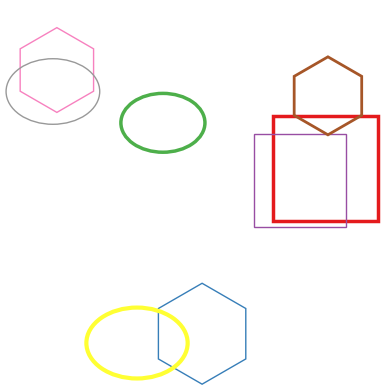[{"shape": "square", "thickness": 2.5, "radius": 0.68, "center": [0.845, 0.562]}, {"shape": "hexagon", "thickness": 1, "radius": 0.66, "center": [0.525, 0.133]}, {"shape": "oval", "thickness": 2.5, "radius": 0.55, "center": [0.423, 0.681]}, {"shape": "square", "thickness": 1, "radius": 0.6, "center": [0.779, 0.53]}, {"shape": "oval", "thickness": 3, "radius": 0.66, "center": [0.356, 0.109]}, {"shape": "hexagon", "thickness": 2, "radius": 0.51, "center": [0.852, 0.751]}, {"shape": "hexagon", "thickness": 1, "radius": 0.55, "center": [0.148, 0.818]}, {"shape": "oval", "thickness": 1, "radius": 0.61, "center": [0.137, 0.762]}]